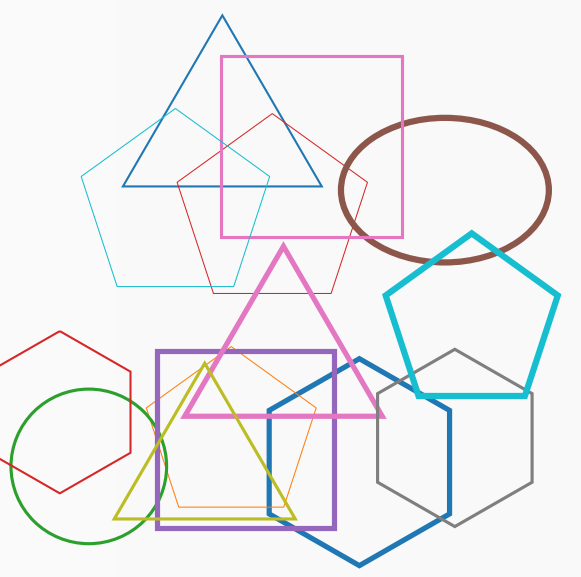[{"shape": "hexagon", "thickness": 2.5, "radius": 0.9, "center": [0.618, 0.199]}, {"shape": "triangle", "thickness": 1, "radius": 0.99, "center": [0.383, 0.775]}, {"shape": "pentagon", "thickness": 0.5, "radius": 0.77, "center": [0.398, 0.245]}, {"shape": "circle", "thickness": 1.5, "radius": 0.67, "center": [0.153, 0.192]}, {"shape": "hexagon", "thickness": 1, "radius": 0.7, "center": [0.103, 0.285]}, {"shape": "pentagon", "thickness": 0.5, "radius": 0.86, "center": [0.468, 0.63]}, {"shape": "square", "thickness": 2.5, "radius": 0.76, "center": [0.422, 0.238]}, {"shape": "oval", "thickness": 3, "radius": 0.89, "center": [0.765, 0.67]}, {"shape": "square", "thickness": 1.5, "radius": 0.78, "center": [0.536, 0.746]}, {"shape": "triangle", "thickness": 2.5, "radius": 0.98, "center": [0.488, 0.376]}, {"shape": "hexagon", "thickness": 1.5, "radius": 0.77, "center": [0.783, 0.241]}, {"shape": "triangle", "thickness": 1.5, "radius": 0.9, "center": [0.352, 0.19]}, {"shape": "pentagon", "thickness": 3, "radius": 0.78, "center": [0.812, 0.439]}, {"shape": "pentagon", "thickness": 0.5, "radius": 0.85, "center": [0.302, 0.641]}]